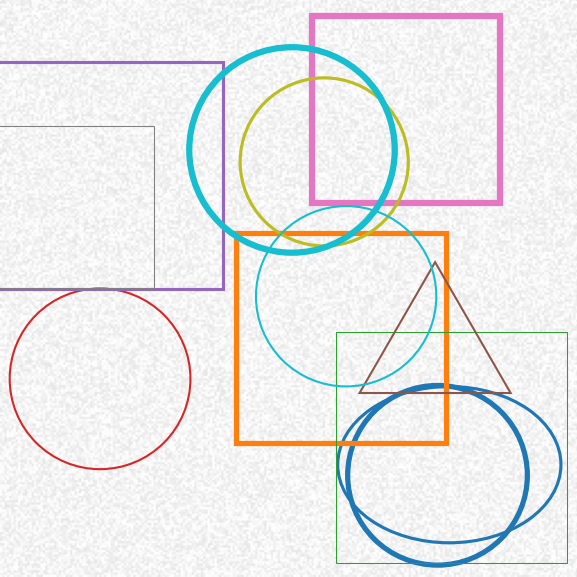[{"shape": "oval", "thickness": 1.5, "radius": 0.97, "center": [0.778, 0.195]}, {"shape": "circle", "thickness": 2.5, "radius": 0.78, "center": [0.758, 0.176]}, {"shape": "square", "thickness": 2.5, "radius": 0.91, "center": [0.59, 0.413]}, {"shape": "square", "thickness": 0.5, "radius": 1.0, "center": [0.782, 0.225]}, {"shape": "circle", "thickness": 1, "radius": 0.78, "center": [0.173, 0.343]}, {"shape": "square", "thickness": 1.5, "radius": 0.98, "center": [0.189, 0.695]}, {"shape": "triangle", "thickness": 1, "radius": 0.76, "center": [0.753, 0.394]}, {"shape": "square", "thickness": 3, "radius": 0.81, "center": [0.703, 0.81]}, {"shape": "square", "thickness": 0.5, "radius": 0.7, "center": [0.126, 0.641]}, {"shape": "circle", "thickness": 1.5, "radius": 0.73, "center": [0.561, 0.719]}, {"shape": "circle", "thickness": 1, "radius": 0.78, "center": [0.599, 0.486]}, {"shape": "circle", "thickness": 3, "radius": 0.89, "center": [0.506, 0.739]}]